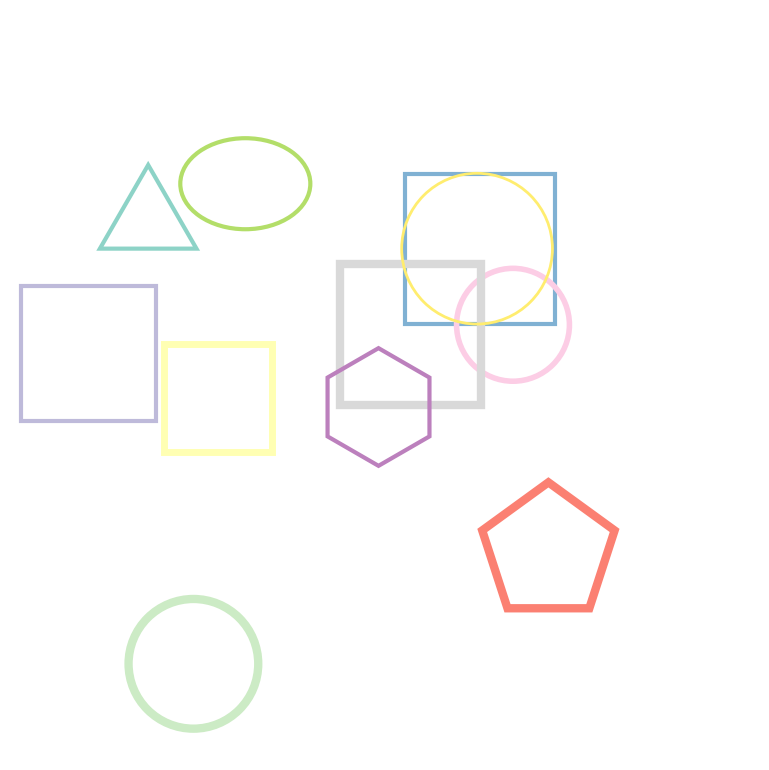[{"shape": "triangle", "thickness": 1.5, "radius": 0.36, "center": [0.192, 0.713]}, {"shape": "square", "thickness": 2.5, "radius": 0.35, "center": [0.283, 0.483]}, {"shape": "square", "thickness": 1.5, "radius": 0.44, "center": [0.115, 0.541]}, {"shape": "pentagon", "thickness": 3, "radius": 0.45, "center": [0.712, 0.283]}, {"shape": "square", "thickness": 1.5, "radius": 0.49, "center": [0.623, 0.676]}, {"shape": "oval", "thickness": 1.5, "radius": 0.42, "center": [0.319, 0.761]}, {"shape": "circle", "thickness": 2, "radius": 0.37, "center": [0.666, 0.578]}, {"shape": "square", "thickness": 3, "radius": 0.46, "center": [0.533, 0.566]}, {"shape": "hexagon", "thickness": 1.5, "radius": 0.38, "center": [0.492, 0.471]}, {"shape": "circle", "thickness": 3, "radius": 0.42, "center": [0.251, 0.138]}, {"shape": "circle", "thickness": 1, "radius": 0.49, "center": [0.62, 0.677]}]